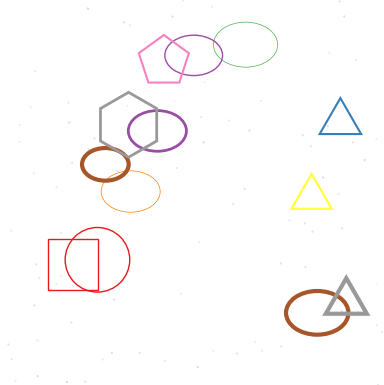[{"shape": "circle", "thickness": 1, "radius": 0.42, "center": [0.253, 0.325]}, {"shape": "square", "thickness": 1, "radius": 0.33, "center": [0.189, 0.313]}, {"shape": "triangle", "thickness": 1.5, "radius": 0.31, "center": [0.884, 0.683]}, {"shape": "oval", "thickness": 0.5, "radius": 0.42, "center": [0.638, 0.884]}, {"shape": "oval", "thickness": 2, "radius": 0.38, "center": [0.409, 0.66]}, {"shape": "oval", "thickness": 1, "radius": 0.37, "center": [0.503, 0.856]}, {"shape": "oval", "thickness": 0.5, "radius": 0.38, "center": [0.339, 0.502]}, {"shape": "triangle", "thickness": 1.5, "radius": 0.3, "center": [0.809, 0.488]}, {"shape": "oval", "thickness": 3, "radius": 0.3, "center": [0.274, 0.573]}, {"shape": "oval", "thickness": 3, "radius": 0.41, "center": [0.824, 0.187]}, {"shape": "pentagon", "thickness": 1.5, "radius": 0.34, "center": [0.426, 0.841]}, {"shape": "triangle", "thickness": 3, "radius": 0.31, "center": [0.899, 0.216]}, {"shape": "hexagon", "thickness": 2, "radius": 0.42, "center": [0.334, 0.676]}]